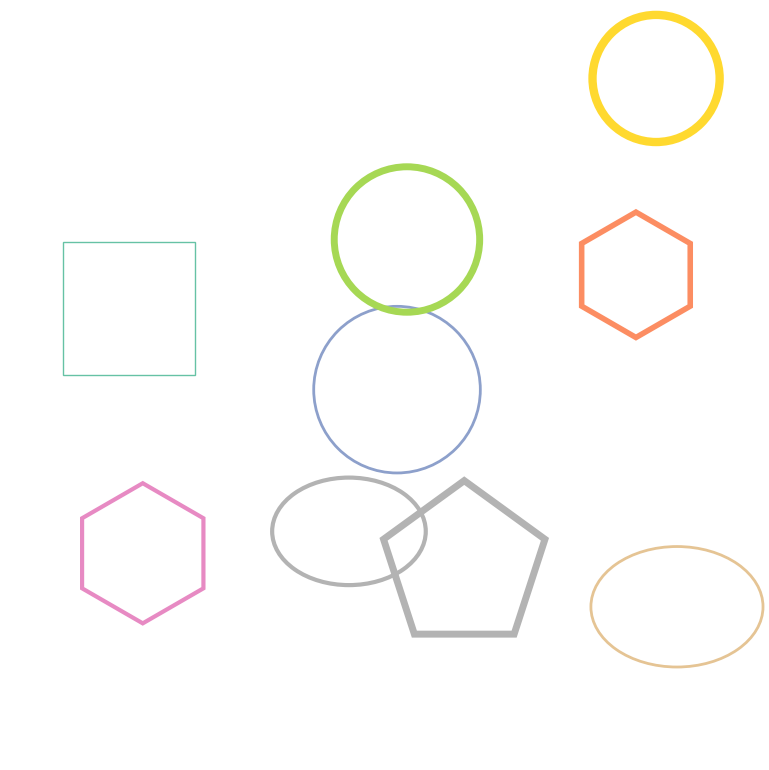[{"shape": "square", "thickness": 0.5, "radius": 0.43, "center": [0.167, 0.599]}, {"shape": "hexagon", "thickness": 2, "radius": 0.41, "center": [0.826, 0.643]}, {"shape": "circle", "thickness": 1, "radius": 0.54, "center": [0.516, 0.494]}, {"shape": "hexagon", "thickness": 1.5, "radius": 0.45, "center": [0.185, 0.281]}, {"shape": "circle", "thickness": 2.5, "radius": 0.47, "center": [0.529, 0.689]}, {"shape": "circle", "thickness": 3, "radius": 0.41, "center": [0.852, 0.898]}, {"shape": "oval", "thickness": 1, "radius": 0.56, "center": [0.879, 0.212]}, {"shape": "pentagon", "thickness": 2.5, "radius": 0.55, "center": [0.603, 0.266]}, {"shape": "oval", "thickness": 1.5, "radius": 0.5, "center": [0.453, 0.31]}]